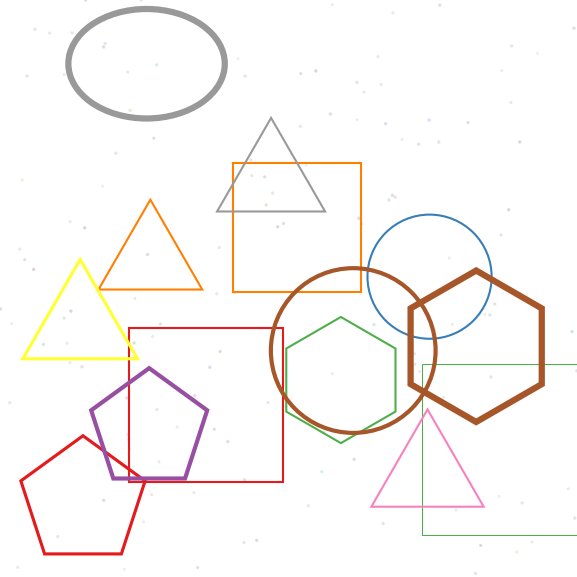[{"shape": "square", "thickness": 1, "radius": 0.67, "center": [0.357, 0.298]}, {"shape": "pentagon", "thickness": 1.5, "radius": 0.57, "center": [0.144, 0.131]}, {"shape": "circle", "thickness": 1, "radius": 0.54, "center": [0.744, 0.52]}, {"shape": "hexagon", "thickness": 1, "radius": 0.55, "center": [0.59, 0.341]}, {"shape": "square", "thickness": 0.5, "radius": 0.74, "center": [0.878, 0.221]}, {"shape": "pentagon", "thickness": 2, "radius": 0.53, "center": [0.258, 0.256]}, {"shape": "triangle", "thickness": 1, "radius": 0.52, "center": [0.26, 0.55]}, {"shape": "square", "thickness": 1, "radius": 0.56, "center": [0.514, 0.606]}, {"shape": "triangle", "thickness": 1.5, "radius": 0.57, "center": [0.139, 0.435]}, {"shape": "hexagon", "thickness": 3, "radius": 0.66, "center": [0.825, 0.4]}, {"shape": "circle", "thickness": 2, "radius": 0.71, "center": [0.612, 0.392]}, {"shape": "triangle", "thickness": 1, "radius": 0.56, "center": [0.74, 0.178]}, {"shape": "triangle", "thickness": 1, "radius": 0.54, "center": [0.469, 0.687]}, {"shape": "oval", "thickness": 3, "radius": 0.68, "center": [0.254, 0.889]}]